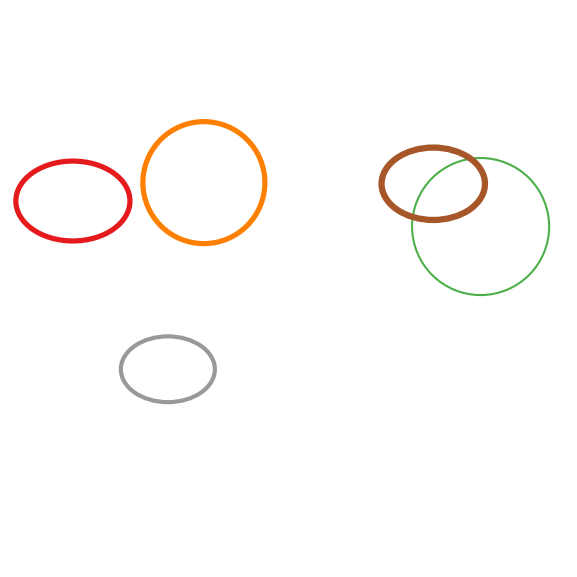[{"shape": "oval", "thickness": 2.5, "radius": 0.49, "center": [0.126, 0.651]}, {"shape": "circle", "thickness": 1, "radius": 0.59, "center": [0.832, 0.607]}, {"shape": "circle", "thickness": 2.5, "radius": 0.53, "center": [0.353, 0.683]}, {"shape": "oval", "thickness": 3, "radius": 0.45, "center": [0.75, 0.681]}, {"shape": "oval", "thickness": 2, "radius": 0.41, "center": [0.291, 0.36]}]